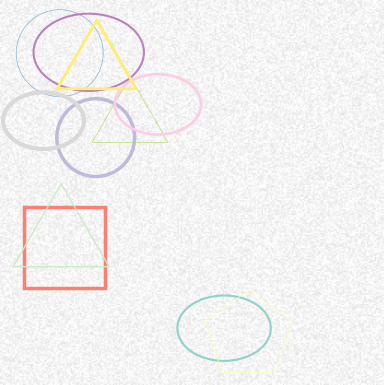[{"shape": "oval", "thickness": 1.5, "radius": 0.61, "center": [0.582, 0.148]}, {"shape": "pentagon", "thickness": 0.5, "radius": 0.59, "center": [0.646, 0.129]}, {"shape": "circle", "thickness": 2.5, "radius": 0.51, "center": [0.249, 0.643]}, {"shape": "square", "thickness": 2.5, "radius": 0.53, "center": [0.167, 0.357]}, {"shape": "circle", "thickness": 0.5, "radius": 0.56, "center": [0.155, 0.862]}, {"shape": "triangle", "thickness": 0.5, "radius": 0.57, "center": [0.338, 0.687]}, {"shape": "oval", "thickness": 2, "radius": 0.56, "center": [0.41, 0.729]}, {"shape": "oval", "thickness": 3, "radius": 0.53, "center": [0.113, 0.687]}, {"shape": "oval", "thickness": 1.5, "radius": 0.72, "center": [0.23, 0.864]}, {"shape": "triangle", "thickness": 1, "radius": 0.72, "center": [0.159, 0.379]}, {"shape": "triangle", "thickness": 2, "radius": 0.59, "center": [0.251, 0.829]}]